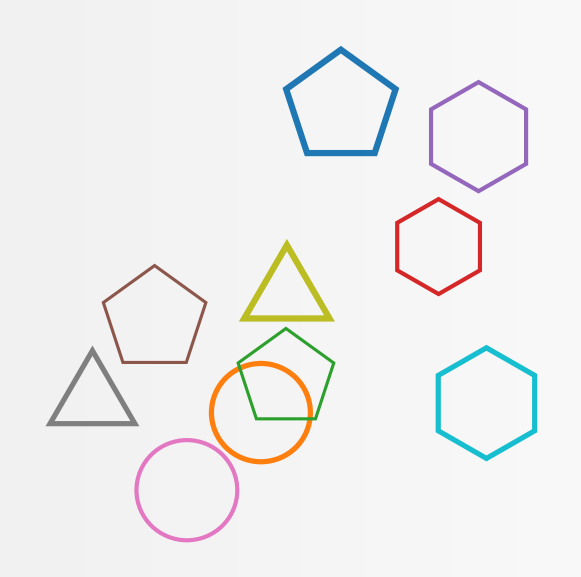[{"shape": "pentagon", "thickness": 3, "radius": 0.49, "center": [0.586, 0.814]}, {"shape": "circle", "thickness": 2.5, "radius": 0.43, "center": [0.449, 0.285]}, {"shape": "pentagon", "thickness": 1.5, "radius": 0.43, "center": [0.492, 0.344]}, {"shape": "hexagon", "thickness": 2, "radius": 0.41, "center": [0.755, 0.572]}, {"shape": "hexagon", "thickness": 2, "radius": 0.47, "center": [0.823, 0.763]}, {"shape": "pentagon", "thickness": 1.5, "radius": 0.46, "center": [0.266, 0.447]}, {"shape": "circle", "thickness": 2, "radius": 0.43, "center": [0.322, 0.15]}, {"shape": "triangle", "thickness": 2.5, "radius": 0.42, "center": [0.159, 0.308]}, {"shape": "triangle", "thickness": 3, "radius": 0.42, "center": [0.494, 0.49]}, {"shape": "hexagon", "thickness": 2.5, "radius": 0.48, "center": [0.837, 0.301]}]